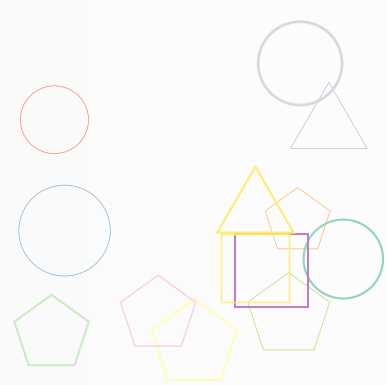[{"shape": "circle", "thickness": 1.5, "radius": 0.51, "center": [0.886, 0.327]}, {"shape": "pentagon", "thickness": 1.5, "radius": 0.58, "center": [0.502, 0.107]}, {"shape": "triangle", "thickness": 0.5, "radius": 0.57, "center": [0.849, 0.672]}, {"shape": "circle", "thickness": 0.5, "radius": 0.44, "center": [0.141, 0.689]}, {"shape": "circle", "thickness": 0.5, "radius": 0.59, "center": [0.167, 0.401]}, {"shape": "pentagon", "thickness": 0.5, "radius": 0.44, "center": [0.768, 0.425]}, {"shape": "pentagon", "thickness": 0.5, "radius": 0.56, "center": [0.745, 0.181]}, {"shape": "pentagon", "thickness": 1, "radius": 0.51, "center": [0.408, 0.183]}, {"shape": "circle", "thickness": 2, "radius": 0.54, "center": [0.774, 0.835]}, {"shape": "square", "thickness": 1.5, "radius": 0.47, "center": [0.7, 0.298]}, {"shape": "pentagon", "thickness": 1.5, "radius": 0.5, "center": [0.133, 0.133]}, {"shape": "triangle", "thickness": 1.5, "radius": 0.57, "center": [0.659, 0.453]}, {"shape": "square", "thickness": 1, "radius": 0.44, "center": [0.658, 0.304]}]